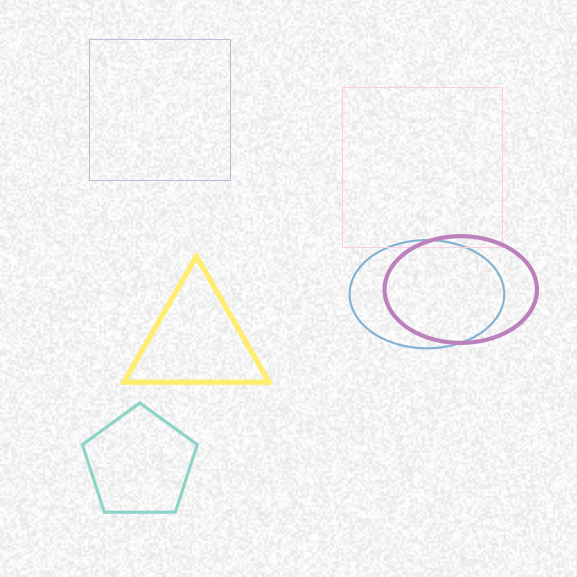[{"shape": "pentagon", "thickness": 1.5, "radius": 0.52, "center": [0.242, 0.197]}, {"shape": "square", "thickness": 0.5, "radius": 0.61, "center": [0.276, 0.809]}, {"shape": "oval", "thickness": 1, "radius": 0.67, "center": [0.739, 0.49]}, {"shape": "square", "thickness": 0.5, "radius": 0.69, "center": [0.731, 0.709]}, {"shape": "oval", "thickness": 2, "radius": 0.66, "center": [0.798, 0.498]}, {"shape": "triangle", "thickness": 2.5, "radius": 0.73, "center": [0.34, 0.41]}]